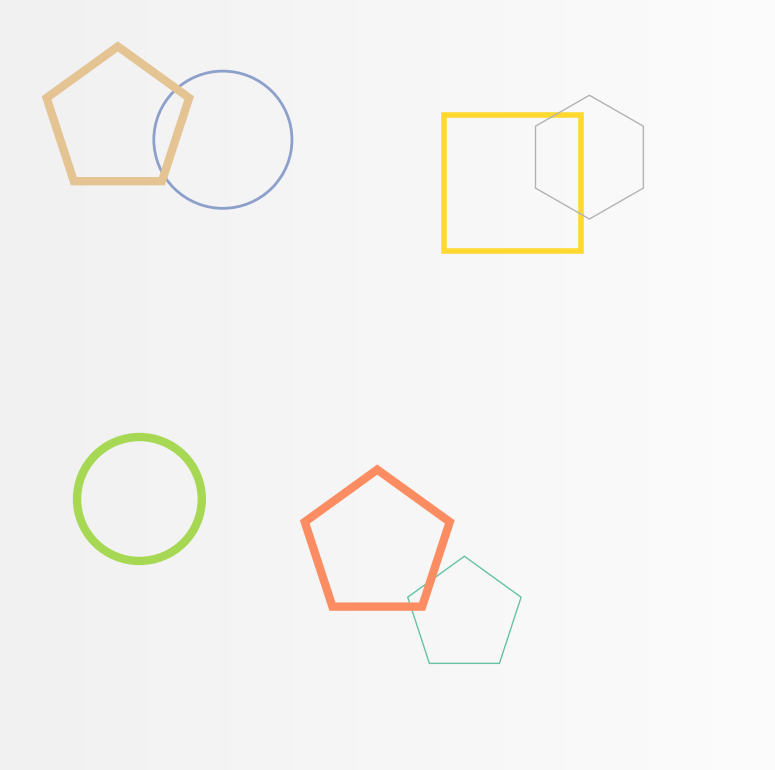[{"shape": "pentagon", "thickness": 0.5, "radius": 0.38, "center": [0.599, 0.201]}, {"shape": "pentagon", "thickness": 3, "radius": 0.49, "center": [0.487, 0.292]}, {"shape": "circle", "thickness": 1, "radius": 0.45, "center": [0.288, 0.819]}, {"shape": "circle", "thickness": 3, "radius": 0.4, "center": [0.18, 0.352]}, {"shape": "square", "thickness": 2, "radius": 0.44, "center": [0.661, 0.762]}, {"shape": "pentagon", "thickness": 3, "radius": 0.48, "center": [0.152, 0.843]}, {"shape": "hexagon", "thickness": 0.5, "radius": 0.4, "center": [0.761, 0.796]}]